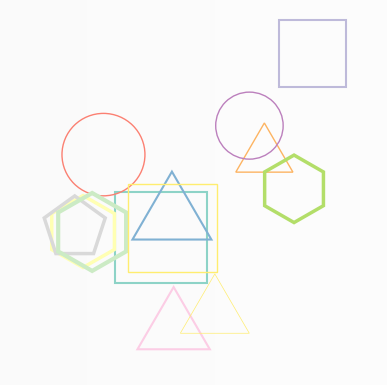[{"shape": "square", "thickness": 1.5, "radius": 0.59, "center": [0.415, 0.382]}, {"shape": "hexagon", "thickness": 2.5, "radius": 0.47, "center": [0.214, 0.399]}, {"shape": "square", "thickness": 1.5, "radius": 0.43, "center": [0.807, 0.861]}, {"shape": "circle", "thickness": 1, "radius": 0.54, "center": [0.267, 0.598]}, {"shape": "triangle", "thickness": 1.5, "radius": 0.59, "center": [0.444, 0.437]}, {"shape": "triangle", "thickness": 1, "radius": 0.43, "center": [0.682, 0.595]}, {"shape": "hexagon", "thickness": 2.5, "radius": 0.44, "center": [0.759, 0.51]}, {"shape": "triangle", "thickness": 1.5, "radius": 0.54, "center": [0.448, 0.147]}, {"shape": "pentagon", "thickness": 2.5, "radius": 0.41, "center": [0.193, 0.408]}, {"shape": "circle", "thickness": 1, "radius": 0.44, "center": [0.644, 0.674]}, {"shape": "hexagon", "thickness": 3, "radius": 0.51, "center": [0.238, 0.398]}, {"shape": "triangle", "thickness": 0.5, "radius": 0.51, "center": [0.554, 0.186]}, {"shape": "square", "thickness": 1, "radius": 0.58, "center": [0.446, 0.408]}]